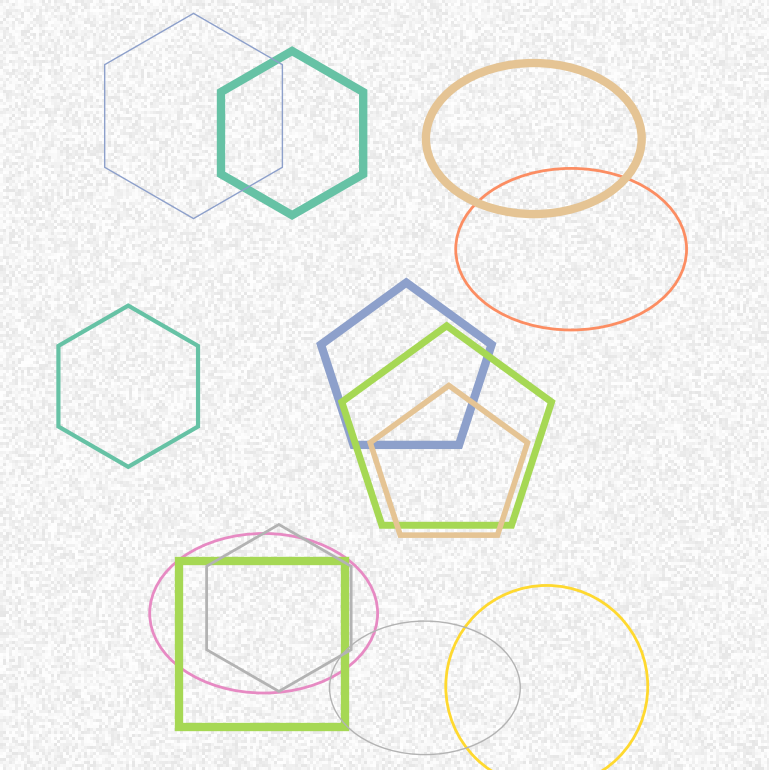[{"shape": "hexagon", "thickness": 1.5, "radius": 0.52, "center": [0.167, 0.498]}, {"shape": "hexagon", "thickness": 3, "radius": 0.53, "center": [0.379, 0.827]}, {"shape": "oval", "thickness": 1, "radius": 0.75, "center": [0.742, 0.676]}, {"shape": "pentagon", "thickness": 3, "radius": 0.58, "center": [0.528, 0.516]}, {"shape": "hexagon", "thickness": 0.5, "radius": 0.67, "center": [0.251, 0.849]}, {"shape": "oval", "thickness": 1, "radius": 0.74, "center": [0.342, 0.204]}, {"shape": "square", "thickness": 3, "radius": 0.54, "center": [0.341, 0.164]}, {"shape": "pentagon", "thickness": 2.5, "radius": 0.72, "center": [0.58, 0.434]}, {"shape": "circle", "thickness": 1, "radius": 0.66, "center": [0.71, 0.109]}, {"shape": "oval", "thickness": 3, "radius": 0.7, "center": [0.693, 0.82]}, {"shape": "pentagon", "thickness": 2, "radius": 0.54, "center": [0.583, 0.392]}, {"shape": "oval", "thickness": 0.5, "radius": 0.62, "center": [0.552, 0.107]}, {"shape": "hexagon", "thickness": 1, "radius": 0.54, "center": [0.362, 0.21]}]